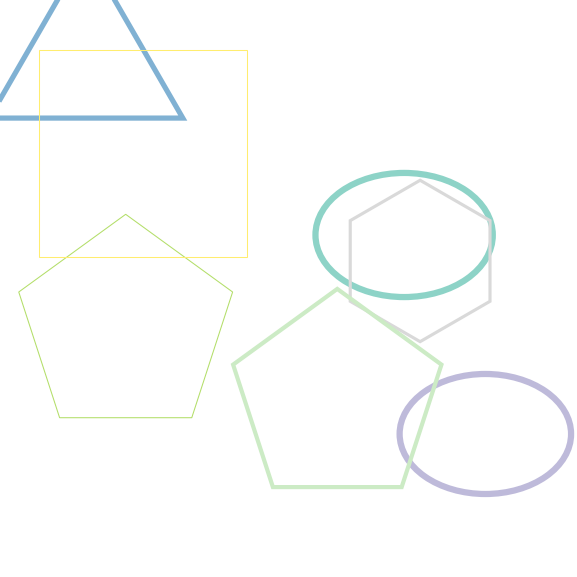[{"shape": "oval", "thickness": 3, "radius": 0.77, "center": [0.7, 0.592]}, {"shape": "oval", "thickness": 3, "radius": 0.74, "center": [0.84, 0.248]}, {"shape": "triangle", "thickness": 2.5, "radius": 0.97, "center": [0.149, 0.891]}, {"shape": "pentagon", "thickness": 0.5, "radius": 0.97, "center": [0.218, 0.433]}, {"shape": "hexagon", "thickness": 1.5, "radius": 0.7, "center": [0.727, 0.547]}, {"shape": "pentagon", "thickness": 2, "radius": 0.95, "center": [0.584, 0.309]}, {"shape": "square", "thickness": 0.5, "radius": 0.9, "center": [0.248, 0.733]}]